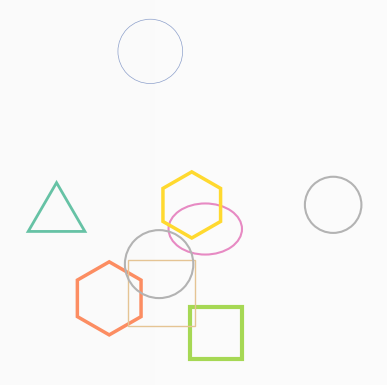[{"shape": "triangle", "thickness": 2, "radius": 0.42, "center": [0.146, 0.441]}, {"shape": "hexagon", "thickness": 2.5, "radius": 0.47, "center": [0.282, 0.225]}, {"shape": "circle", "thickness": 0.5, "radius": 0.42, "center": [0.388, 0.867]}, {"shape": "oval", "thickness": 1.5, "radius": 0.47, "center": [0.53, 0.405]}, {"shape": "square", "thickness": 3, "radius": 0.33, "center": [0.557, 0.136]}, {"shape": "hexagon", "thickness": 2.5, "radius": 0.43, "center": [0.495, 0.468]}, {"shape": "square", "thickness": 1, "radius": 0.43, "center": [0.416, 0.239]}, {"shape": "circle", "thickness": 1.5, "radius": 0.36, "center": [0.86, 0.468]}, {"shape": "circle", "thickness": 1.5, "radius": 0.44, "center": [0.411, 0.314]}]